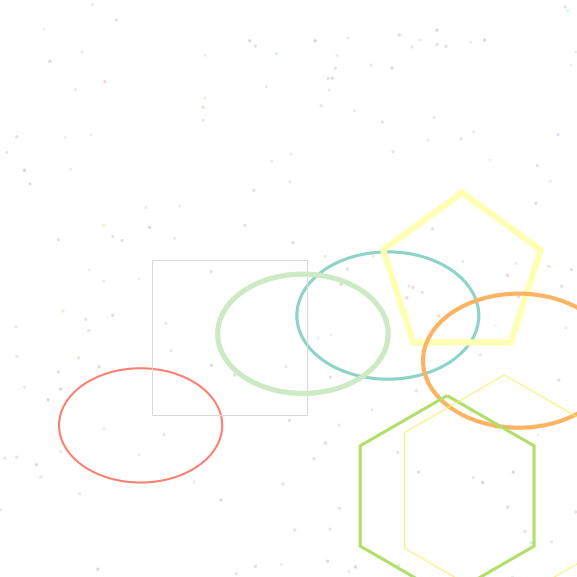[{"shape": "oval", "thickness": 1.5, "radius": 0.79, "center": [0.672, 0.453]}, {"shape": "pentagon", "thickness": 3, "radius": 0.72, "center": [0.8, 0.522]}, {"shape": "oval", "thickness": 1, "radius": 0.71, "center": [0.244, 0.263]}, {"shape": "oval", "thickness": 2, "radius": 0.83, "center": [0.898, 0.375]}, {"shape": "hexagon", "thickness": 1.5, "radius": 0.87, "center": [0.774, 0.14]}, {"shape": "square", "thickness": 0.5, "radius": 0.67, "center": [0.397, 0.415]}, {"shape": "oval", "thickness": 2.5, "radius": 0.74, "center": [0.525, 0.421]}, {"shape": "hexagon", "thickness": 0.5, "radius": 1.0, "center": [0.873, 0.15]}]